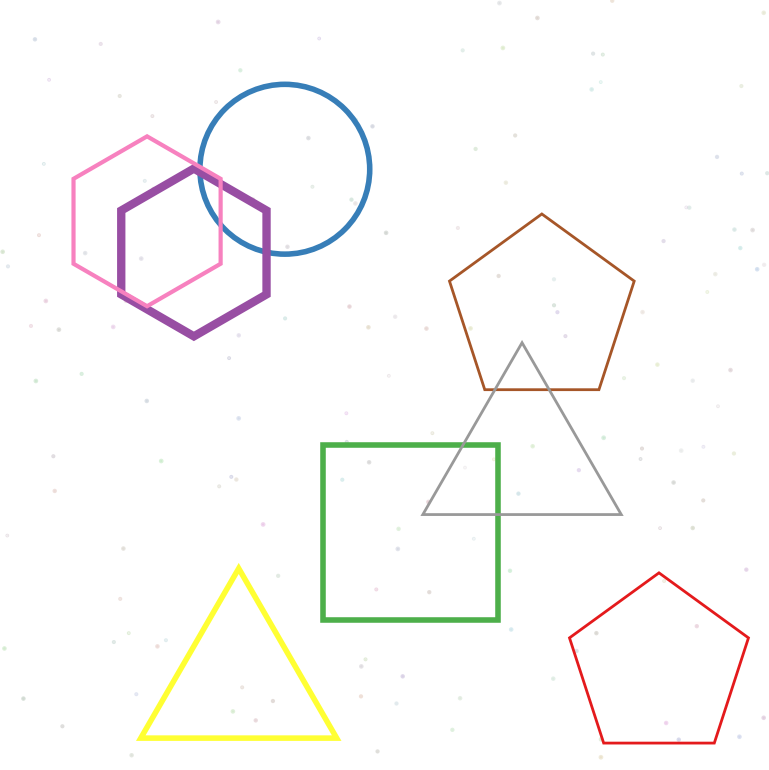[{"shape": "pentagon", "thickness": 1, "radius": 0.61, "center": [0.856, 0.134]}, {"shape": "circle", "thickness": 2, "radius": 0.55, "center": [0.37, 0.78]}, {"shape": "square", "thickness": 2, "radius": 0.57, "center": [0.533, 0.309]}, {"shape": "hexagon", "thickness": 3, "radius": 0.54, "center": [0.252, 0.672]}, {"shape": "triangle", "thickness": 2, "radius": 0.73, "center": [0.31, 0.115]}, {"shape": "pentagon", "thickness": 1, "radius": 0.63, "center": [0.704, 0.596]}, {"shape": "hexagon", "thickness": 1.5, "radius": 0.55, "center": [0.191, 0.713]}, {"shape": "triangle", "thickness": 1, "radius": 0.74, "center": [0.678, 0.406]}]